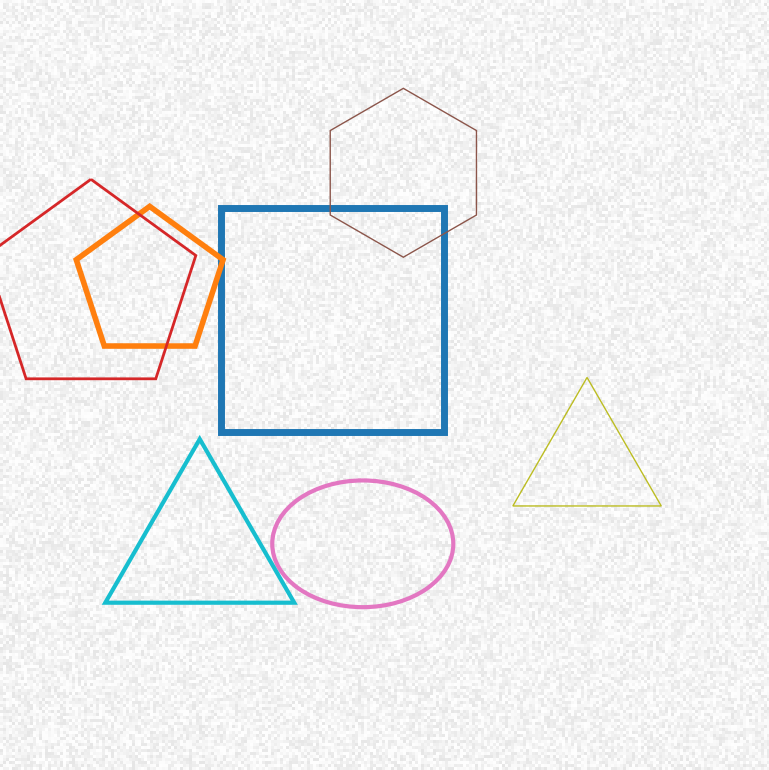[{"shape": "square", "thickness": 2.5, "radius": 0.73, "center": [0.432, 0.584]}, {"shape": "pentagon", "thickness": 2, "radius": 0.5, "center": [0.194, 0.632]}, {"shape": "pentagon", "thickness": 1, "radius": 0.72, "center": [0.118, 0.624]}, {"shape": "hexagon", "thickness": 0.5, "radius": 0.55, "center": [0.524, 0.776]}, {"shape": "oval", "thickness": 1.5, "radius": 0.59, "center": [0.471, 0.294]}, {"shape": "triangle", "thickness": 0.5, "radius": 0.56, "center": [0.762, 0.399]}, {"shape": "triangle", "thickness": 1.5, "radius": 0.71, "center": [0.259, 0.288]}]